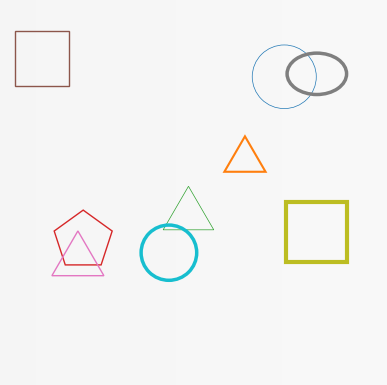[{"shape": "circle", "thickness": 0.5, "radius": 0.41, "center": [0.734, 0.801]}, {"shape": "triangle", "thickness": 1.5, "radius": 0.31, "center": [0.632, 0.585]}, {"shape": "triangle", "thickness": 0.5, "radius": 0.38, "center": [0.486, 0.441]}, {"shape": "pentagon", "thickness": 1, "radius": 0.39, "center": [0.215, 0.376]}, {"shape": "square", "thickness": 1, "radius": 0.35, "center": [0.108, 0.848]}, {"shape": "triangle", "thickness": 1, "radius": 0.39, "center": [0.201, 0.323]}, {"shape": "oval", "thickness": 2.5, "radius": 0.38, "center": [0.818, 0.808]}, {"shape": "square", "thickness": 3, "radius": 0.39, "center": [0.816, 0.398]}, {"shape": "circle", "thickness": 2.5, "radius": 0.36, "center": [0.436, 0.344]}]